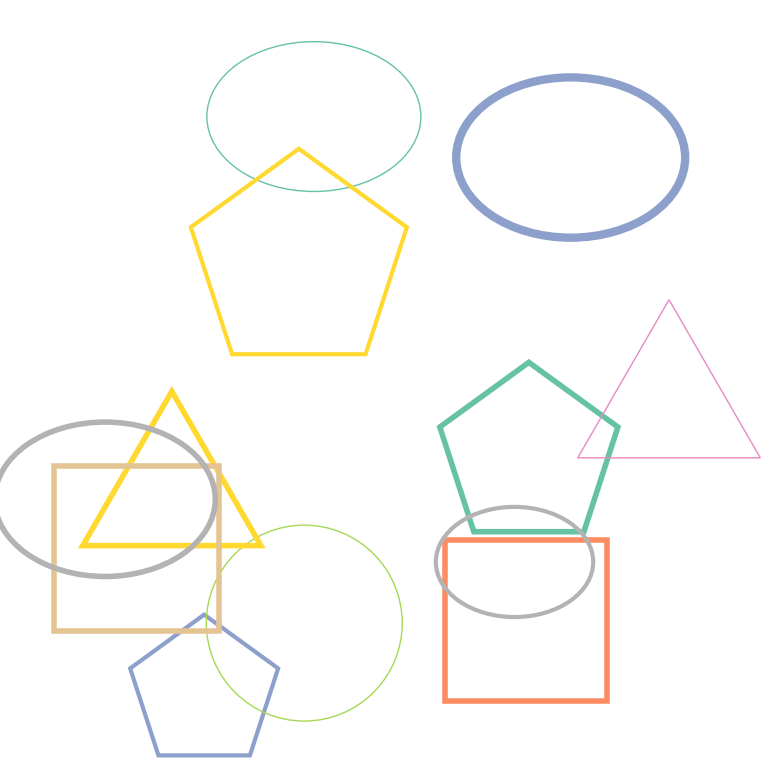[{"shape": "pentagon", "thickness": 2, "radius": 0.61, "center": [0.687, 0.408]}, {"shape": "oval", "thickness": 0.5, "radius": 0.69, "center": [0.408, 0.849]}, {"shape": "square", "thickness": 2, "radius": 0.52, "center": [0.683, 0.194]}, {"shape": "oval", "thickness": 3, "radius": 0.74, "center": [0.741, 0.795]}, {"shape": "pentagon", "thickness": 1.5, "radius": 0.51, "center": [0.265, 0.101]}, {"shape": "triangle", "thickness": 0.5, "radius": 0.68, "center": [0.869, 0.474]}, {"shape": "circle", "thickness": 0.5, "radius": 0.64, "center": [0.395, 0.191]}, {"shape": "triangle", "thickness": 2, "radius": 0.67, "center": [0.223, 0.358]}, {"shape": "pentagon", "thickness": 1.5, "radius": 0.74, "center": [0.388, 0.659]}, {"shape": "square", "thickness": 2, "radius": 0.54, "center": [0.177, 0.287]}, {"shape": "oval", "thickness": 1.5, "radius": 0.51, "center": [0.668, 0.27]}, {"shape": "oval", "thickness": 2, "radius": 0.72, "center": [0.136, 0.352]}]